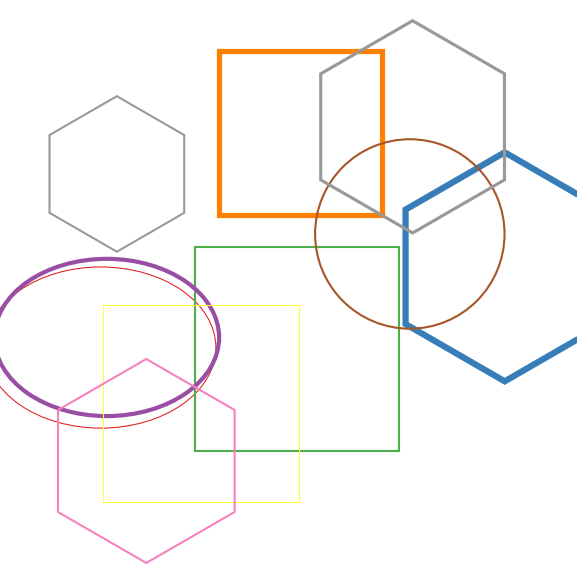[{"shape": "oval", "thickness": 0.5, "radius": 1.0, "center": [0.175, 0.397]}, {"shape": "hexagon", "thickness": 3, "radius": 0.99, "center": [0.874, 0.537]}, {"shape": "square", "thickness": 1, "radius": 0.88, "center": [0.514, 0.395]}, {"shape": "oval", "thickness": 2, "radius": 0.97, "center": [0.185, 0.415]}, {"shape": "square", "thickness": 2.5, "radius": 0.71, "center": [0.52, 0.769]}, {"shape": "square", "thickness": 0.5, "radius": 0.85, "center": [0.348, 0.3]}, {"shape": "circle", "thickness": 1, "radius": 0.82, "center": [0.71, 0.594]}, {"shape": "hexagon", "thickness": 1, "radius": 0.88, "center": [0.253, 0.201]}, {"shape": "hexagon", "thickness": 1, "radius": 0.67, "center": [0.202, 0.698]}, {"shape": "hexagon", "thickness": 1.5, "radius": 0.92, "center": [0.714, 0.779]}]